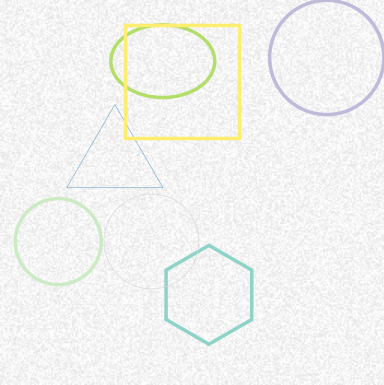[{"shape": "hexagon", "thickness": 2.5, "radius": 0.64, "center": [0.543, 0.234]}, {"shape": "circle", "thickness": 2.5, "radius": 0.74, "center": [0.849, 0.851]}, {"shape": "triangle", "thickness": 0.5, "radius": 0.72, "center": [0.298, 0.585]}, {"shape": "oval", "thickness": 2.5, "radius": 0.67, "center": [0.423, 0.841]}, {"shape": "circle", "thickness": 0.5, "radius": 0.62, "center": [0.393, 0.373]}, {"shape": "circle", "thickness": 2.5, "radius": 0.56, "center": [0.151, 0.372]}, {"shape": "square", "thickness": 2.5, "radius": 0.74, "center": [0.473, 0.788]}]